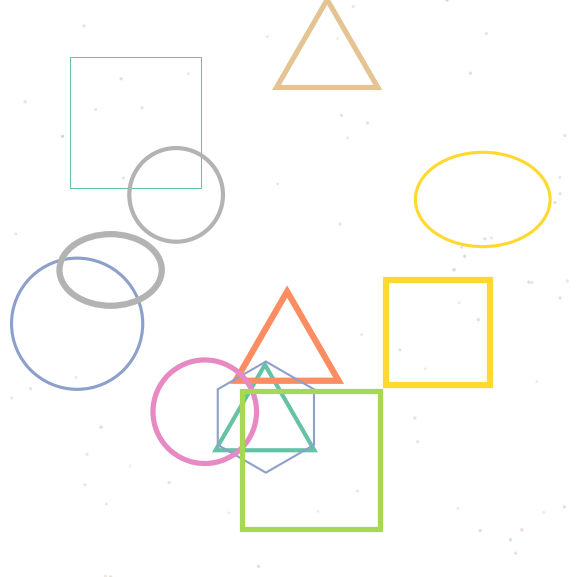[{"shape": "triangle", "thickness": 2, "radius": 0.49, "center": [0.459, 0.269]}, {"shape": "square", "thickness": 0.5, "radius": 0.57, "center": [0.235, 0.787]}, {"shape": "triangle", "thickness": 3, "radius": 0.51, "center": [0.497, 0.391]}, {"shape": "hexagon", "thickness": 1, "radius": 0.48, "center": [0.46, 0.277]}, {"shape": "circle", "thickness": 1.5, "radius": 0.57, "center": [0.134, 0.439]}, {"shape": "circle", "thickness": 2.5, "radius": 0.45, "center": [0.355, 0.286]}, {"shape": "square", "thickness": 2.5, "radius": 0.6, "center": [0.538, 0.202]}, {"shape": "oval", "thickness": 1.5, "radius": 0.58, "center": [0.836, 0.654]}, {"shape": "square", "thickness": 3, "radius": 0.45, "center": [0.758, 0.424]}, {"shape": "triangle", "thickness": 2.5, "radius": 0.51, "center": [0.567, 0.898]}, {"shape": "oval", "thickness": 3, "radius": 0.44, "center": [0.192, 0.532]}, {"shape": "circle", "thickness": 2, "radius": 0.41, "center": [0.305, 0.662]}]